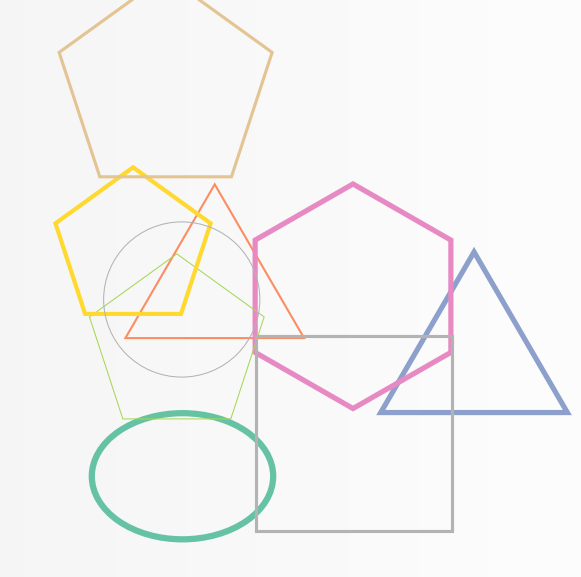[{"shape": "oval", "thickness": 3, "radius": 0.78, "center": [0.314, 0.174]}, {"shape": "triangle", "thickness": 1, "radius": 0.89, "center": [0.369, 0.502]}, {"shape": "triangle", "thickness": 2.5, "radius": 0.93, "center": [0.816, 0.377]}, {"shape": "hexagon", "thickness": 2.5, "radius": 0.97, "center": [0.607, 0.486]}, {"shape": "pentagon", "thickness": 0.5, "radius": 0.79, "center": [0.304, 0.402]}, {"shape": "pentagon", "thickness": 2, "radius": 0.7, "center": [0.229, 0.569]}, {"shape": "pentagon", "thickness": 1.5, "radius": 0.96, "center": [0.285, 0.849]}, {"shape": "circle", "thickness": 0.5, "radius": 0.67, "center": [0.313, 0.481]}, {"shape": "square", "thickness": 1.5, "radius": 0.85, "center": [0.609, 0.249]}]